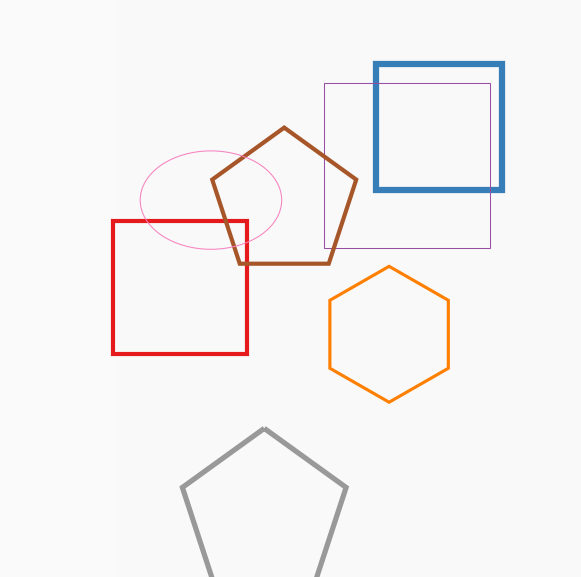[{"shape": "square", "thickness": 2, "radius": 0.58, "center": [0.31, 0.501]}, {"shape": "square", "thickness": 3, "radius": 0.54, "center": [0.755, 0.779]}, {"shape": "square", "thickness": 0.5, "radius": 0.71, "center": [0.701, 0.713]}, {"shape": "hexagon", "thickness": 1.5, "radius": 0.59, "center": [0.669, 0.42]}, {"shape": "pentagon", "thickness": 2, "radius": 0.65, "center": [0.489, 0.648]}, {"shape": "oval", "thickness": 0.5, "radius": 0.61, "center": [0.363, 0.653]}, {"shape": "pentagon", "thickness": 2.5, "radius": 0.74, "center": [0.455, 0.109]}]